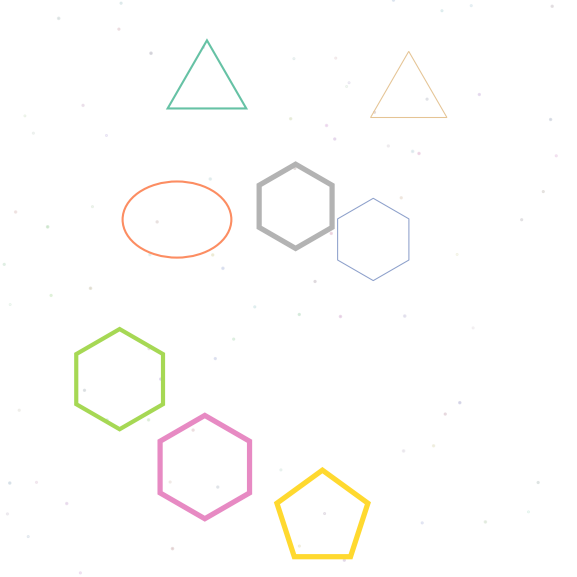[{"shape": "triangle", "thickness": 1, "radius": 0.39, "center": [0.358, 0.851]}, {"shape": "oval", "thickness": 1, "radius": 0.47, "center": [0.306, 0.619]}, {"shape": "hexagon", "thickness": 0.5, "radius": 0.36, "center": [0.646, 0.585]}, {"shape": "hexagon", "thickness": 2.5, "radius": 0.45, "center": [0.355, 0.19]}, {"shape": "hexagon", "thickness": 2, "radius": 0.43, "center": [0.207, 0.343]}, {"shape": "pentagon", "thickness": 2.5, "radius": 0.41, "center": [0.558, 0.102]}, {"shape": "triangle", "thickness": 0.5, "radius": 0.38, "center": [0.708, 0.834]}, {"shape": "hexagon", "thickness": 2.5, "radius": 0.36, "center": [0.512, 0.642]}]